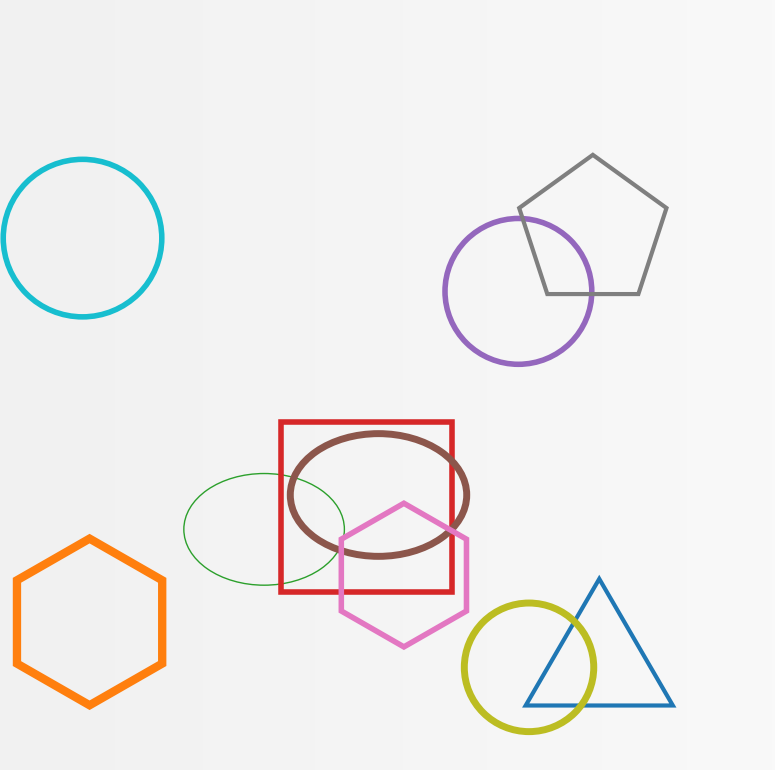[{"shape": "triangle", "thickness": 1.5, "radius": 0.55, "center": [0.773, 0.139]}, {"shape": "hexagon", "thickness": 3, "radius": 0.54, "center": [0.116, 0.192]}, {"shape": "oval", "thickness": 0.5, "radius": 0.52, "center": [0.341, 0.313]}, {"shape": "square", "thickness": 2, "radius": 0.55, "center": [0.473, 0.342]}, {"shape": "circle", "thickness": 2, "radius": 0.47, "center": [0.669, 0.622]}, {"shape": "oval", "thickness": 2.5, "radius": 0.57, "center": [0.488, 0.357]}, {"shape": "hexagon", "thickness": 2, "radius": 0.47, "center": [0.521, 0.253]}, {"shape": "pentagon", "thickness": 1.5, "radius": 0.5, "center": [0.765, 0.699]}, {"shape": "circle", "thickness": 2.5, "radius": 0.42, "center": [0.683, 0.133]}, {"shape": "circle", "thickness": 2, "radius": 0.51, "center": [0.106, 0.691]}]